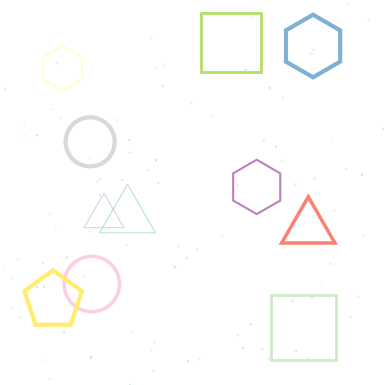[{"shape": "triangle", "thickness": 0.5, "radius": 0.42, "center": [0.331, 0.437]}, {"shape": "hexagon", "thickness": 1, "radius": 0.29, "center": [0.162, 0.823]}, {"shape": "triangle", "thickness": 0.5, "radius": 0.3, "center": [0.27, 0.438]}, {"shape": "triangle", "thickness": 2.5, "radius": 0.4, "center": [0.801, 0.409]}, {"shape": "hexagon", "thickness": 3, "radius": 0.41, "center": [0.813, 0.881]}, {"shape": "square", "thickness": 2, "radius": 0.39, "center": [0.599, 0.889]}, {"shape": "circle", "thickness": 2.5, "radius": 0.36, "center": [0.238, 0.262]}, {"shape": "circle", "thickness": 3, "radius": 0.32, "center": [0.234, 0.632]}, {"shape": "hexagon", "thickness": 1.5, "radius": 0.35, "center": [0.667, 0.514]}, {"shape": "square", "thickness": 2, "radius": 0.42, "center": [0.787, 0.15]}, {"shape": "pentagon", "thickness": 3, "radius": 0.39, "center": [0.138, 0.22]}]